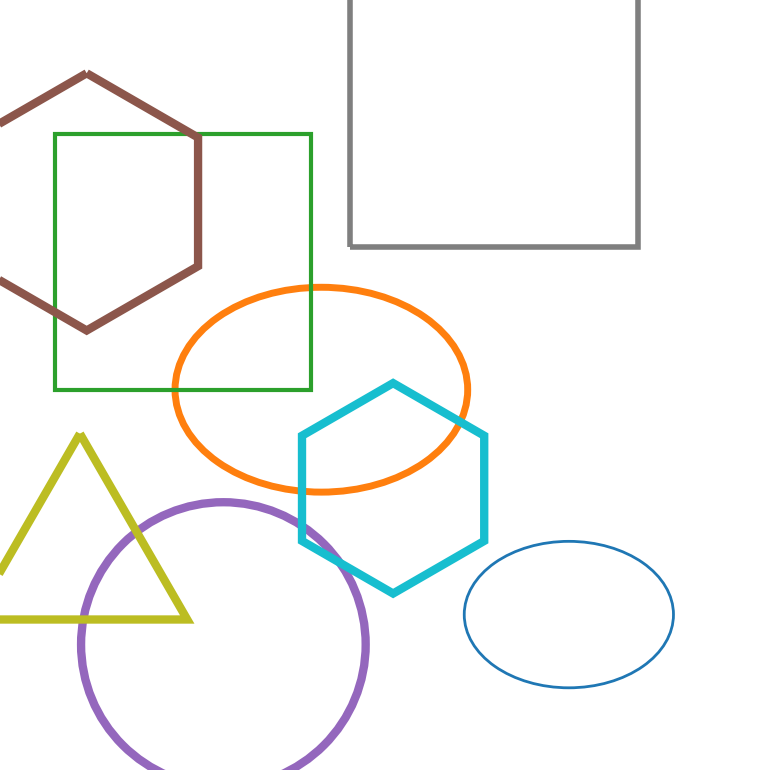[{"shape": "oval", "thickness": 1, "radius": 0.68, "center": [0.739, 0.202]}, {"shape": "oval", "thickness": 2.5, "radius": 0.95, "center": [0.417, 0.494]}, {"shape": "square", "thickness": 1.5, "radius": 0.83, "center": [0.238, 0.66]}, {"shape": "circle", "thickness": 3, "radius": 0.92, "center": [0.29, 0.163]}, {"shape": "hexagon", "thickness": 3, "radius": 0.84, "center": [0.113, 0.738]}, {"shape": "square", "thickness": 2, "radius": 0.94, "center": [0.641, 0.866]}, {"shape": "triangle", "thickness": 3, "radius": 0.8, "center": [0.104, 0.276]}, {"shape": "hexagon", "thickness": 3, "radius": 0.68, "center": [0.511, 0.366]}]